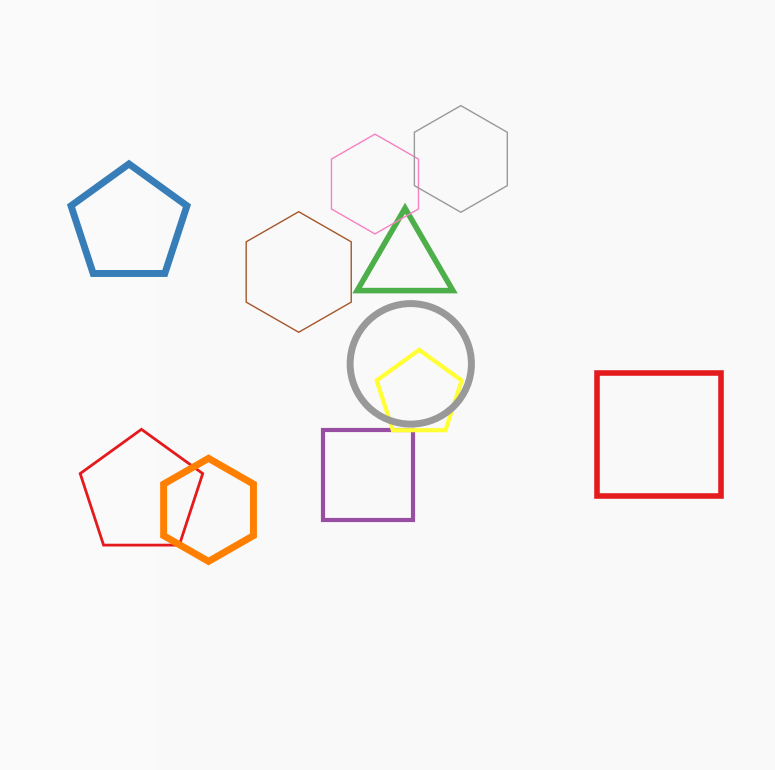[{"shape": "square", "thickness": 2, "radius": 0.4, "center": [0.85, 0.436]}, {"shape": "pentagon", "thickness": 1, "radius": 0.42, "center": [0.183, 0.359]}, {"shape": "pentagon", "thickness": 2.5, "radius": 0.39, "center": [0.166, 0.708]}, {"shape": "triangle", "thickness": 2, "radius": 0.36, "center": [0.523, 0.658]}, {"shape": "square", "thickness": 1.5, "radius": 0.29, "center": [0.475, 0.383]}, {"shape": "hexagon", "thickness": 2.5, "radius": 0.33, "center": [0.269, 0.338]}, {"shape": "pentagon", "thickness": 1.5, "radius": 0.29, "center": [0.541, 0.488]}, {"shape": "hexagon", "thickness": 0.5, "radius": 0.39, "center": [0.385, 0.647]}, {"shape": "hexagon", "thickness": 0.5, "radius": 0.32, "center": [0.484, 0.761]}, {"shape": "circle", "thickness": 2.5, "radius": 0.39, "center": [0.53, 0.527]}, {"shape": "hexagon", "thickness": 0.5, "radius": 0.35, "center": [0.595, 0.794]}]